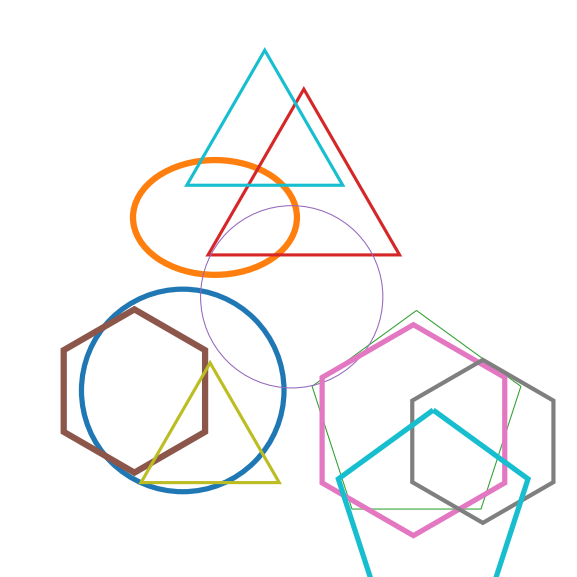[{"shape": "circle", "thickness": 2.5, "radius": 0.88, "center": [0.316, 0.323]}, {"shape": "oval", "thickness": 3, "radius": 0.71, "center": [0.372, 0.623]}, {"shape": "pentagon", "thickness": 0.5, "radius": 0.95, "center": [0.721, 0.271]}, {"shape": "triangle", "thickness": 1.5, "radius": 0.96, "center": [0.526, 0.653]}, {"shape": "circle", "thickness": 0.5, "radius": 0.79, "center": [0.505, 0.485]}, {"shape": "hexagon", "thickness": 3, "radius": 0.71, "center": [0.233, 0.322]}, {"shape": "hexagon", "thickness": 2.5, "radius": 0.91, "center": [0.716, 0.254]}, {"shape": "hexagon", "thickness": 2, "radius": 0.71, "center": [0.836, 0.235]}, {"shape": "triangle", "thickness": 1.5, "radius": 0.69, "center": [0.364, 0.233]}, {"shape": "pentagon", "thickness": 2.5, "radius": 0.86, "center": [0.75, 0.116]}, {"shape": "triangle", "thickness": 1.5, "radius": 0.78, "center": [0.458, 0.756]}]